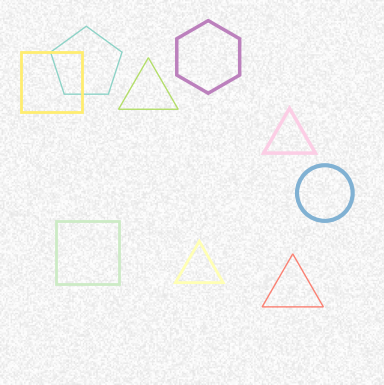[{"shape": "pentagon", "thickness": 1, "radius": 0.49, "center": [0.224, 0.834]}, {"shape": "triangle", "thickness": 2, "radius": 0.36, "center": [0.518, 0.302]}, {"shape": "triangle", "thickness": 1, "radius": 0.46, "center": [0.76, 0.249]}, {"shape": "circle", "thickness": 3, "radius": 0.36, "center": [0.844, 0.499]}, {"shape": "triangle", "thickness": 1, "radius": 0.45, "center": [0.385, 0.761]}, {"shape": "triangle", "thickness": 2.5, "radius": 0.39, "center": [0.752, 0.641]}, {"shape": "hexagon", "thickness": 2.5, "radius": 0.47, "center": [0.541, 0.852]}, {"shape": "square", "thickness": 2, "radius": 0.41, "center": [0.228, 0.345]}, {"shape": "square", "thickness": 2, "radius": 0.39, "center": [0.134, 0.787]}]